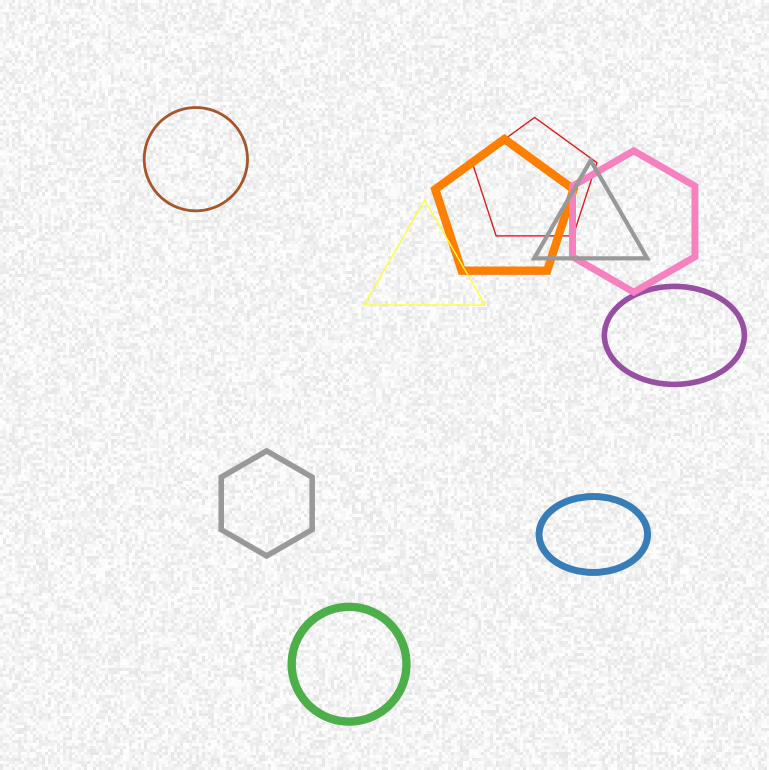[{"shape": "pentagon", "thickness": 0.5, "radius": 0.43, "center": [0.694, 0.762]}, {"shape": "oval", "thickness": 2.5, "radius": 0.35, "center": [0.771, 0.306]}, {"shape": "circle", "thickness": 3, "radius": 0.37, "center": [0.453, 0.137]}, {"shape": "oval", "thickness": 2, "radius": 0.45, "center": [0.876, 0.564]}, {"shape": "pentagon", "thickness": 3, "radius": 0.47, "center": [0.655, 0.725]}, {"shape": "triangle", "thickness": 0.5, "radius": 0.45, "center": [0.551, 0.649]}, {"shape": "circle", "thickness": 1, "radius": 0.34, "center": [0.254, 0.793]}, {"shape": "hexagon", "thickness": 2.5, "radius": 0.46, "center": [0.823, 0.712]}, {"shape": "hexagon", "thickness": 2, "radius": 0.34, "center": [0.346, 0.346]}, {"shape": "triangle", "thickness": 1.5, "radius": 0.42, "center": [0.767, 0.707]}]